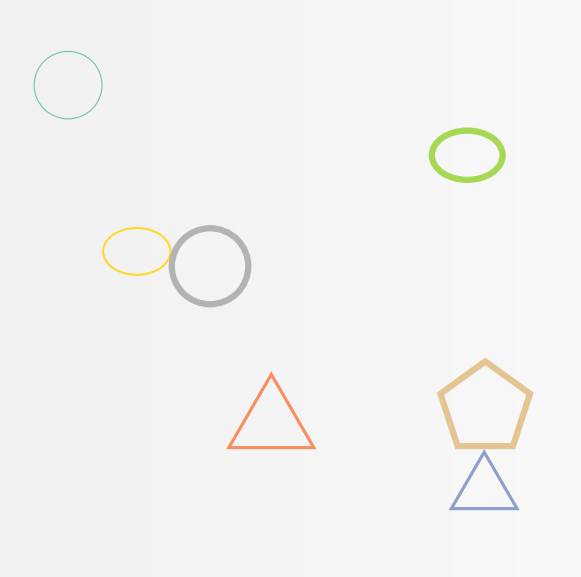[{"shape": "circle", "thickness": 0.5, "radius": 0.29, "center": [0.117, 0.852]}, {"shape": "triangle", "thickness": 1.5, "radius": 0.42, "center": [0.467, 0.266]}, {"shape": "triangle", "thickness": 1.5, "radius": 0.33, "center": [0.833, 0.151]}, {"shape": "oval", "thickness": 3, "radius": 0.3, "center": [0.804, 0.73]}, {"shape": "oval", "thickness": 1, "radius": 0.29, "center": [0.235, 0.564]}, {"shape": "pentagon", "thickness": 3, "radius": 0.4, "center": [0.835, 0.292]}, {"shape": "circle", "thickness": 3, "radius": 0.33, "center": [0.361, 0.538]}]